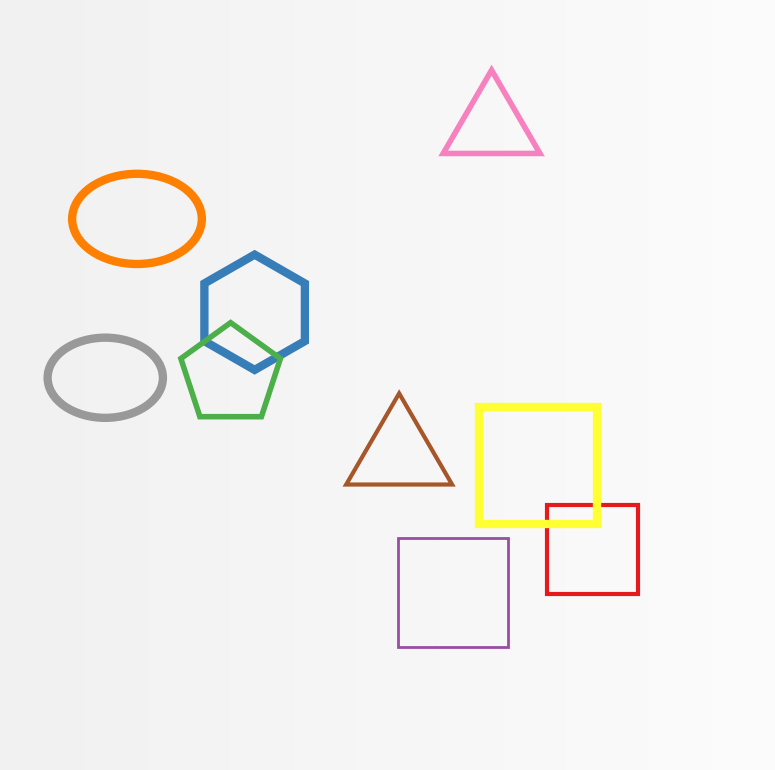[{"shape": "square", "thickness": 1.5, "radius": 0.29, "center": [0.765, 0.286]}, {"shape": "hexagon", "thickness": 3, "radius": 0.37, "center": [0.329, 0.594]}, {"shape": "pentagon", "thickness": 2, "radius": 0.34, "center": [0.298, 0.513]}, {"shape": "square", "thickness": 1, "radius": 0.36, "center": [0.584, 0.231]}, {"shape": "oval", "thickness": 3, "radius": 0.42, "center": [0.177, 0.716]}, {"shape": "square", "thickness": 3, "radius": 0.38, "center": [0.694, 0.395]}, {"shape": "triangle", "thickness": 1.5, "radius": 0.39, "center": [0.515, 0.41]}, {"shape": "triangle", "thickness": 2, "radius": 0.36, "center": [0.634, 0.837]}, {"shape": "oval", "thickness": 3, "radius": 0.37, "center": [0.136, 0.509]}]